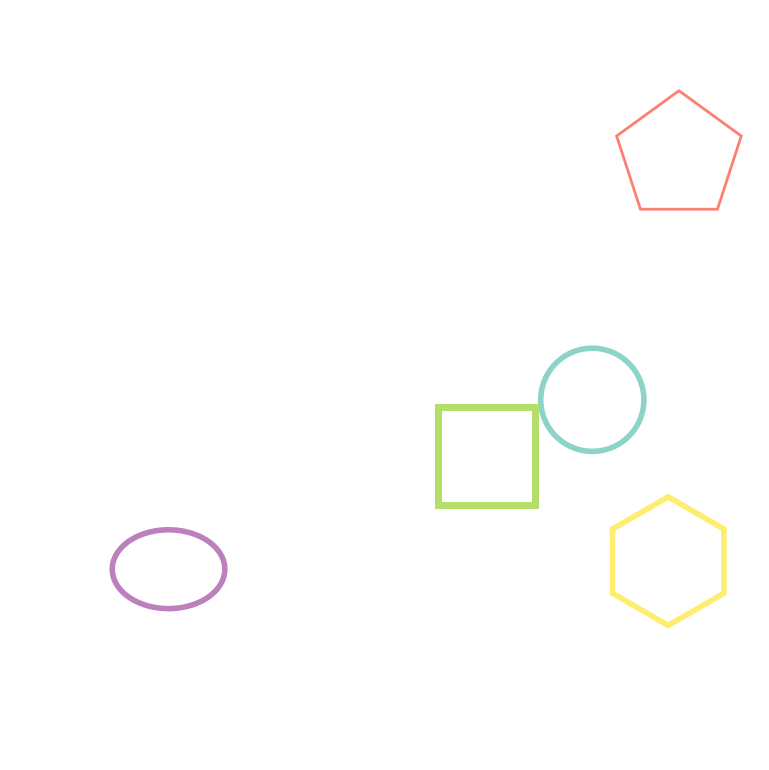[{"shape": "circle", "thickness": 2, "radius": 0.34, "center": [0.769, 0.481]}, {"shape": "pentagon", "thickness": 1, "radius": 0.43, "center": [0.882, 0.797]}, {"shape": "square", "thickness": 2.5, "radius": 0.32, "center": [0.632, 0.408]}, {"shape": "oval", "thickness": 2, "radius": 0.37, "center": [0.219, 0.261]}, {"shape": "hexagon", "thickness": 2, "radius": 0.42, "center": [0.868, 0.271]}]